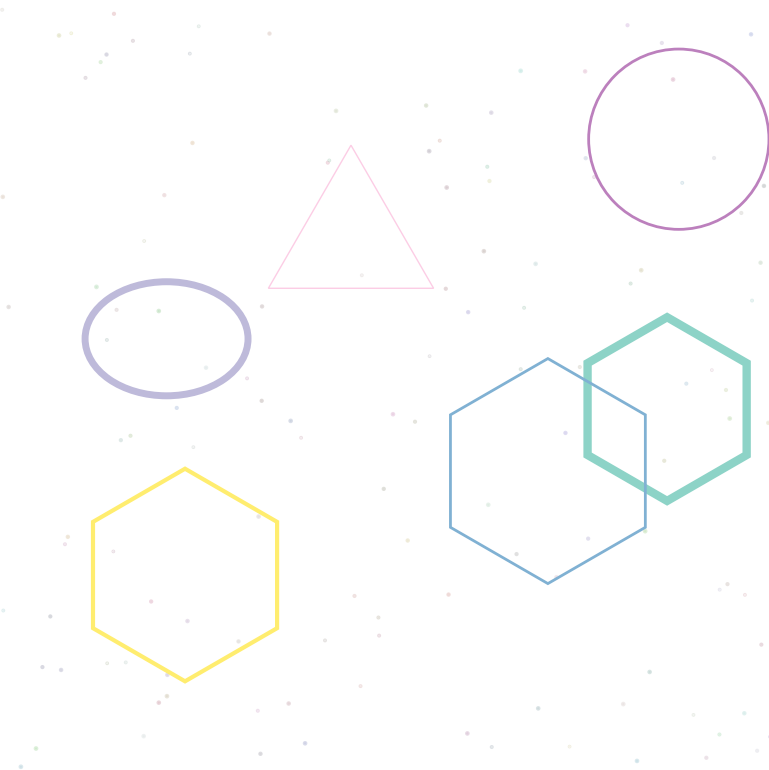[{"shape": "hexagon", "thickness": 3, "radius": 0.6, "center": [0.866, 0.469]}, {"shape": "oval", "thickness": 2.5, "radius": 0.53, "center": [0.216, 0.56]}, {"shape": "hexagon", "thickness": 1, "radius": 0.73, "center": [0.712, 0.388]}, {"shape": "triangle", "thickness": 0.5, "radius": 0.62, "center": [0.456, 0.688]}, {"shape": "circle", "thickness": 1, "radius": 0.59, "center": [0.882, 0.819]}, {"shape": "hexagon", "thickness": 1.5, "radius": 0.69, "center": [0.24, 0.253]}]